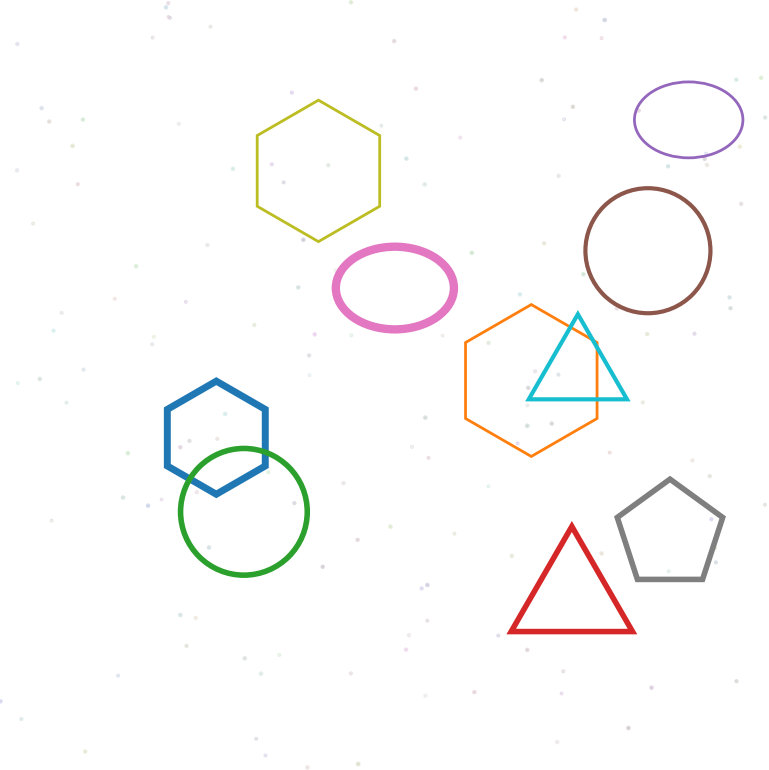[{"shape": "hexagon", "thickness": 2.5, "radius": 0.37, "center": [0.281, 0.432]}, {"shape": "hexagon", "thickness": 1, "radius": 0.49, "center": [0.69, 0.506]}, {"shape": "circle", "thickness": 2, "radius": 0.41, "center": [0.317, 0.335]}, {"shape": "triangle", "thickness": 2, "radius": 0.45, "center": [0.743, 0.225]}, {"shape": "oval", "thickness": 1, "radius": 0.35, "center": [0.894, 0.844]}, {"shape": "circle", "thickness": 1.5, "radius": 0.41, "center": [0.841, 0.674]}, {"shape": "oval", "thickness": 3, "radius": 0.38, "center": [0.513, 0.626]}, {"shape": "pentagon", "thickness": 2, "radius": 0.36, "center": [0.87, 0.306]}, {"shape": "hexagon", "thickness": 1, "radius": 0.46, "center": [0.414, 0.778]}, {"shape": "triangle", "thickness": 1.5, "radius": 0.37, "center": [0.75, 0.518]}]